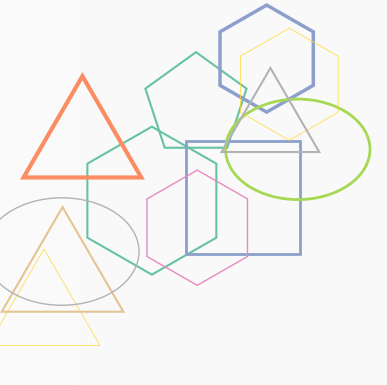[{"shape": "hexagon", "thickness": 1.5, "radius": 0.96, "center": [0.392, 0.479]}, {"shape": "pentagon", "thickness": 1.5, "radius": 0.69, "center": [0.506, 0.727]}, {"shape": "triangle", "thickness": 3, "radius": 0.88, "center": [0.213, 0.627]}, {"shape": "hexagon", "thickness": 2.5, "radius": 0.69, "center": [0.688, 0.848]}, {"shape": "square", "thickness": 2, "radius": 0.73, "center": [0.628, 0.488]}, {"shape": "hexagon", "thickness": 1, "radius": 0.75, "center": [0.509, 0.409]}, {"shape": "oval", "thickness": 2, "radius": 0.93, "center": [0.768, 0.612]}, {"shape": "triangle", "thickness": 0.5, "radius": 0.83, "center": [0.114, 0.186]}, {"shape": "hexagon", "thickness": 0.5, "radius": 0.73, "center": [0.747, 0.781]}, {"shape": "triangle", "thickness": 1.5, "radius": 0.91, "center": [0.161, 0.281]}, {"shape": "triangle", "thickness": 1.5, "radius": 0.73, "center": [0.698, 0.678]}, {"shape": "oval", "thickness": 1, "radius": 1.0, "center": [0.159, 0.347]}]